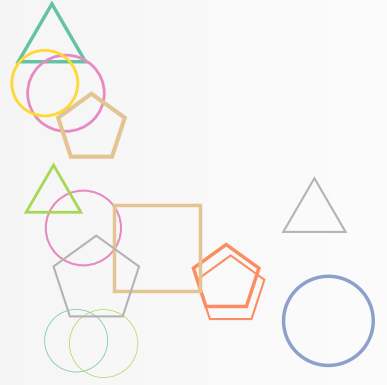[{"shape": "circle", "thickness": 0.5, "radius": 0.41, "center": [0.197, 0.115]}, {"shape": "triangle", "thickness": 2.5, "radius": 0.5, "center": [0.134, 0.89]}, {"shape": "pentagon", "thickness": 1.5, "radius": 0.46, "center": [0.595, 0.245]}, {"shape": "pentagon", "thickness": 2.5, "radius": 0.44, "center": [0.584, 0.276]}, {"shape": "circle", "thickness": 2.5, "radius": 0.58, "center": [0.847, 0.167]}, {"shape": "circle", "thickness": 2, "radius": 0.49, "center": [0.17, 0.758]}, {"shape": "circle", "thickness": 1.5, "radius": 0.49, "center": [0.215, 0.408]}, {"shape": "triangle", "thickness": 2, "radius": 0.41, "center": [0.138, 0.489]}, {"shape": "circle", "thickness": 0.5, "radius": 0.44, "center": [0.267, 0.108]}, {"shape": "circle", "thickness": 2, "radius": 0.43, "center": [0.116, 0.784]}, {"shape": "square", "thickness": 2.5, "radius": 0.56, "center": [0.406, 0.356]}, {"shape": "pentagon", "thickness": 3, "radius": 0.45, "center": [0.236, 0.666]}, {"shape": "pentagon", "thickness": 1.5, "radius": 0.58, "center": [0.248, 0.272]}, {"shape": "triangle", "thickness": 1.5, "radius": 0.46, "center": [0.811, 0.444]}]